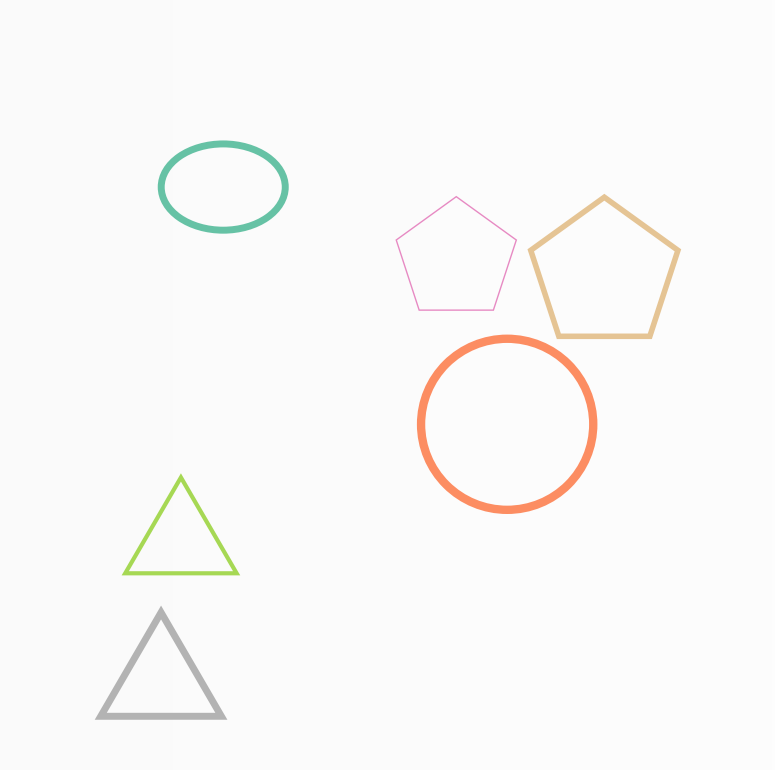[{"shape": "oval", "thickness": 2.5, "radius": 0.4, "center": [0.288, 0.757]}, {"shape": "circle", "thickness": 3, "radius": 0.56, "center": [0.654, 0.449]}, {"shape": "pentagon", "thickness": 0.5, "radius": 0.41, "center": [0.589, 0.663]}, {"shape": "triangle", "thickness": 1.5, "radius": 0.41, "center": [0.233, 0.297]}, {"shape": "pentagon", "thickness": 2, "radius": 0.5, "center": [0.78, 0.644]}, {"shape": "triangle", "thickness": 2.5, "radius": 0.45, "center": [0.208, 0.115]}]